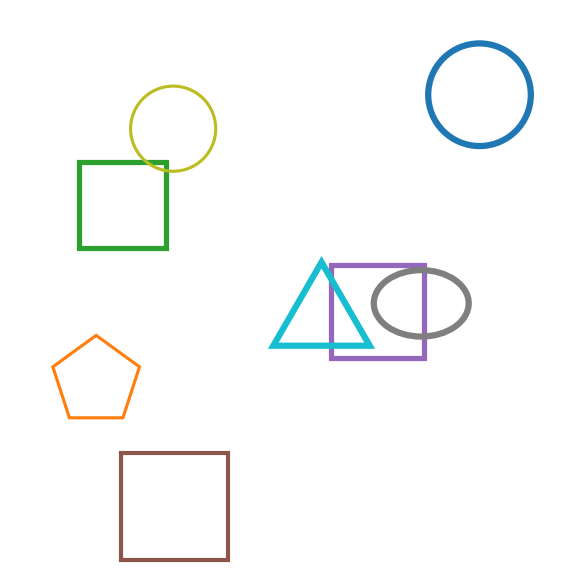[{"shape": "circle", "thickness": 3, "radius": 0.44, "center": [0.83, 0.835]}, {"shape": "pentagon", "thickness": 1.5, "radius": 0.39, "center": [0.167, 0.34]}, {"shape": "square", "thickness": 2.5, "radius": 0.37, "center": [0.212, 0.644]}, {"shape": "square", "thickness": 2.5, "radius": 0.4, "center": [0.654, 0.46]}, {"shape": "square", "thickness": 2, "radius": 0.46, "center": [0.302, 0.122]}, {"shape": "oval", "thickness": 3, "radius": 0.41, "center": [0.729, 0.474]}, {"shape": "circle", "thickness": 1.5, "radius": 0.37, "center": [0.3, 0.776]}, {"shape": "triangle", "thickness": 3, "radius": 0.48, "center": [0.557, 0.449]}]